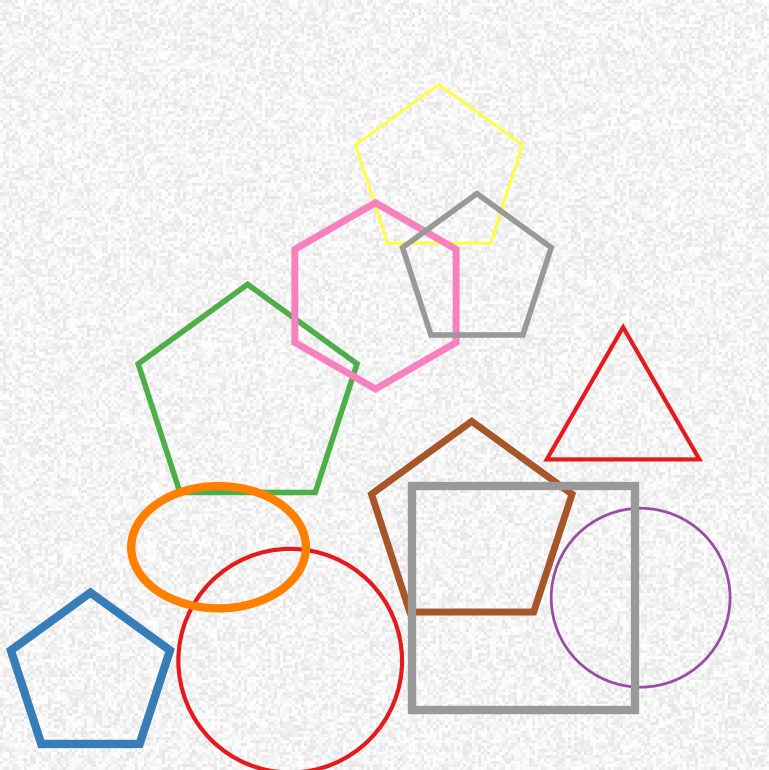[{"shape": "triangle", "thickness": 1.5, "radius": 0.57, "center": [0.809, 0.461]}, {"shape": "circle", "thickness": 1.5, "radius": 0.73, "center": [0.377, 0.142]}, {"shape": "pentagon", "thickness": 3, "radius": 0.54, "center": [0.117, 0.122]}, {"shape": "pentagon", "thickness": 2, "radius": 0.75, "center": [0.322, 0.481]}, {"shape": "circle", "thickness": 1, "radius": 0.58, "center": [0.832, 0.224]}, {"shape": "oval", "thickness": 3, "radius": 0.57, "center": [0.284, 0.289]}, {"shape": "pentagon", "thickness": 1, "radius": 0.57, "center": [0.57, 0.776]}, {"shape": "pentagon", "thickness": 2.5, "radius": 0.68, "center": [0.613, 0.316]}, {"shape": "hexagon", "thickness": 2.5, "radius": 0.6, "center": [0.488, 0.616]}, {"shape": "pentagon", "thickness": 2, "radius": 0.51, "center": [0.619, 0.647]}, {"shape": "square", "thickness": 3, "radius": 0.73, "center": [0.68, 0.224]}]